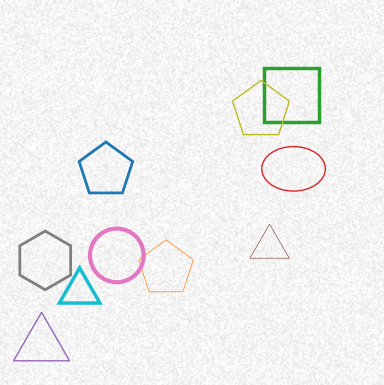[{"shape": "pentagon", "thickness": 2, "radius": 0.37, "center": [0.275, 0.558]}, {"shape": "pentagon", "thickness": 0.5, "radius": 0.37, "center": [0.431, 0.302]}, {"shape": "square", "thickness": 2.5, "radius": 0.35, "center": [0.757, 0.754]}, {"shape": "oval", "thickness": 1, "radius": 0.41, "center": [0.762, 0.561]}, {"shape": "triangle", "thickness": 1, "radius": 0.42, "center": [0.108, 0.105]}, {"shape": "triangle", "thickness": 0.5, "radius": 0.29, "center": [0.7, 0.359]}, {"shape": "circle", "thickness": 3, "radius": 0.35, "center": [0.303, 0.337]}, {"shape": "hexagon", "thickness": 2, "radius": 0.38, "center": [0.117, 0.324]}, {"shape": "pentagon", "thickness": 1, "radius": 0.39, "center": [0.678, 0.713]}, {"shape": "triangle", "thickness": 2.5, "radius": 0.3, "center": [0.207, 0.243]}]